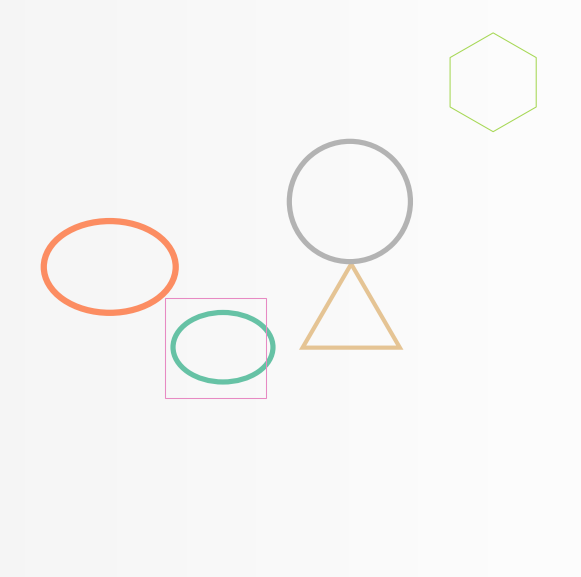[{"shape": "oval", "thickness": 2.5, "radius": 0.43, "center": [0.384, 0.398]}, {"shape": "oval", "thickness": 3, "radius": 0.57, "center": [0.189, 0.537]}, {"shape": "square", "thickness": 0.5, "radius": 0.43, "center": [0.371, 0.396]}, {"shape": "hexagon", "thickness": 0.5, "radius": 0.43, "center": [0.848, 0.857]}, {"shape": "triangle", "thickness": 2, "radius": 0.48, "center": [0.604, 0.445]}, {"shape": "circle", "thickness": 2.5, "radius": 0.52, "center": [0.602, 0.65]}]